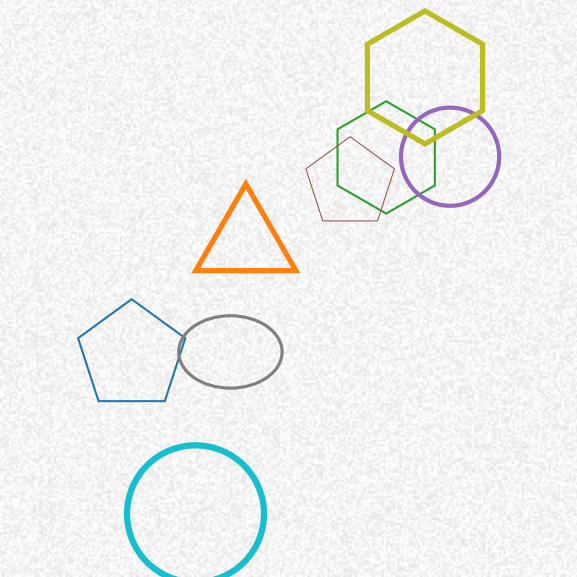[{"shape": "pentagon", "thickness": 1, "radius": 0.49, "center": [0.228, 0.383]}, {"shape": "triangle", "thickness": 2.5, "radius": 0.5, "center": [0.426, 0.581]}, {"shape": "hexagon", "thickness": 1, "radius": 0.49, "center": [0.669, 0.727]}, {"shape": "circle", "thickness": 2, "radius": 0.43, "center": [0.779, 0.728]}, {"shape": "pentagon", "thickness": 0.5, "radius": 0.4, "center": [0.606, 0.682]}, {"shape": "oval", "thickness": 1.5, "radius": 0.45, "center": [0.399, 0.39]}, {"shape": "hexagon", "thickness": 2.5, "radius": 0.58, "center": [0.736, 0.865]}, {"shape": "circle", "thickness": 3, "radius": 0.59, "center": [0.339, 0.109]}]